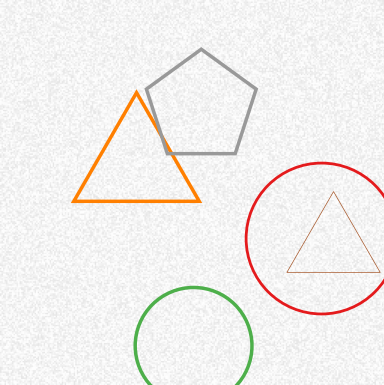[{"shape": "circle", "thickness": 2, "radius": 0.98, "center": [0.835, 0.38]}, {"shape": "circle", "thickness": 2.5, "radius": 0.76, "center": [0.503, 0.102]}, {"shape": "triangle", "thickness": 2.5, "radius": 0.94, "center": [0.355, 0.571]}, {"shape": "triangle", "thickness": 0.5, "radius": 0.7, "center": [0.866, 0.362]}, {"shape": "pentagon", "thickness": 2.5, "radius": 0.75, "center": [0.523, 0.722]}]